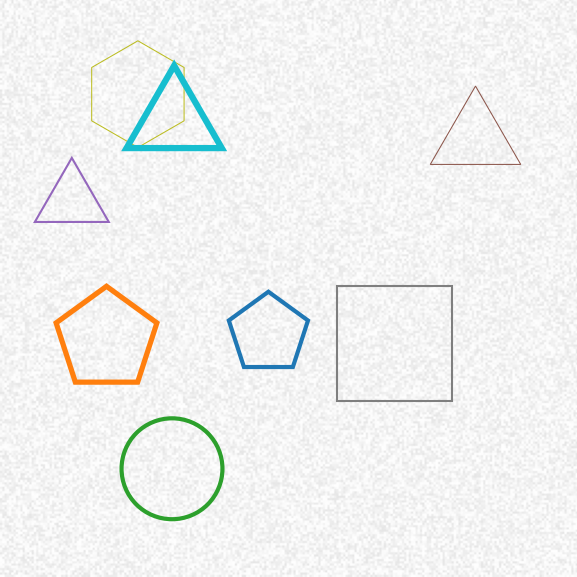[{"shape": "pentagon", "thickness": 2, "radius": 0.36, "center": [0.465, 0.422]}, {"shape": "pentagon", "thickness": 2.5, "radius": 0.46, "center": [0.184, 0.412]}, {"shape": "circle", "thickness": 2, "radius": 0.44, "center": [0.298, 0.187]}, {"shape": "triangle", "thickness": 1, "radius": 0.37, "center": [0.124, 0.652]}, {"shape": "triangle", "thickness": 0.5, "radius": 0.45, "center": [0.823, 0.76]}, {"shape": "square", "thickness": 1, "radius": 0.5, "center": [0.683, 0.405]}, {"shape": "hexagon", "thickness": 0.5, "radius": 0.46, "center": [0.239, 0.836]}, {"shape": "triangle", "thickness": 3, "radius": 0.48, "center": [0.302, 0.79]}]